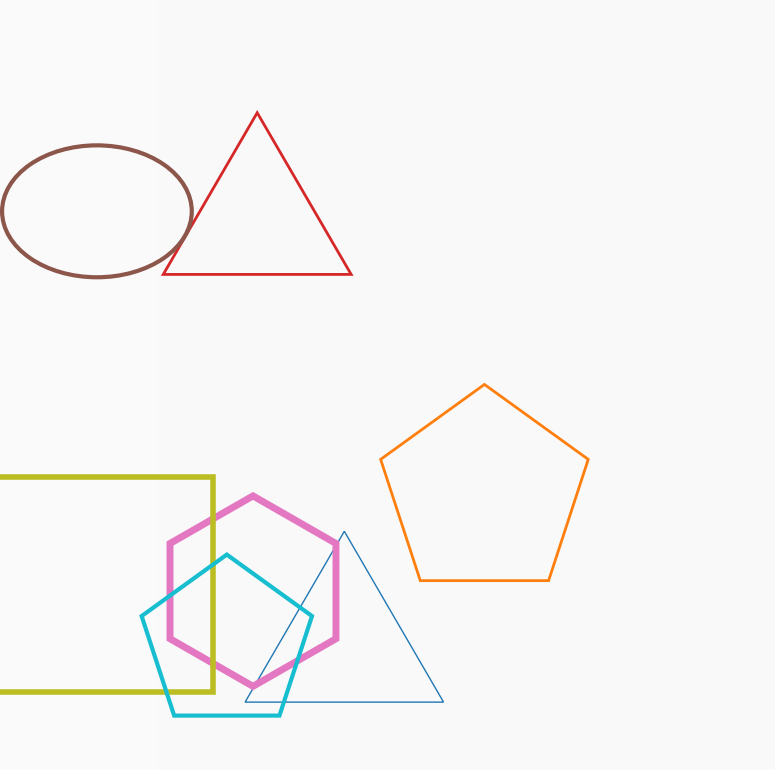[{"shape": "triangle", "thickness": 0.5, "radius": 0.74, "center": [0.444, 0.162]}, {"shape": "pentagon", "thickness": 1, "radius": 0.7, "center": [0.625, 0.36]}, {"shape": "triangle", "thickness": 1, "radius": 0.7, "center": [0.332, 0.714]}, {"shape": "oval", "thickness": 1.5, "radius": 0.61, "center": [0.125, 0.726]}, {"shape": "hexagon", "thickness": 2.5, "radius": 0.62, "center": [0.326, 0.232]}, {"shape": "square", "thickness": 2, "radius": 0.7, "center": [0.136, 0.241]}, {"shape": "pentagon", "thickness": 1.5, "radius": 0.58, "center": [0.293, 0.164]}]